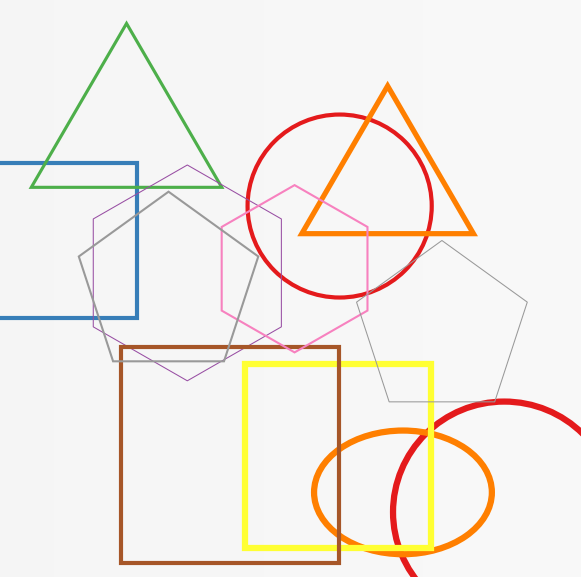[{"shape": "circle", "thickness": 2, "radius": 0.79, "center": [0.584, 0.642]}, {"shape": "circle", "thickness": 3, "radius": 0.96, "center": [0.868, 0.112]}, {"shape": "square", "thickness": 2, "radius": 0.67, "center": [0.101, 0.583]}, {"shape": "triangle", "thickness": 1.5, "radius": 0.95, "center": [0.218, 0.769]}, {"shape": "hexagon", "thickness": 0.5, "radius": 0.93, "center": [0.322, 0.527]}, {"shape": "oval", "thickness": 3, "radius": 0.76, "center": [0.693, 0.147]}, {"shape": "triangle", "thickness": 2.5, "radius": 0.85, "center": [0.667, 0.68]}, {"shape": "square", "thickness": 3, "radius": 0.8, "center": [0.582, 0.209]}, {"shape": "square", "thickness": 2, "radius": 0.94, "center": [0.396, 0.211]}, {"shape": "hexagon", "thickness": 1, "radius": 0.72, "center": [0.507, 0.534]}, {"shape": "pentagon", "thickness": 1, "radius": 0.81, "center": [0.29, 0.505]}, {"shape": "pentagon", "thickness": 0.5, "radius": 0.77, "center": [0.76, 0.428]}]